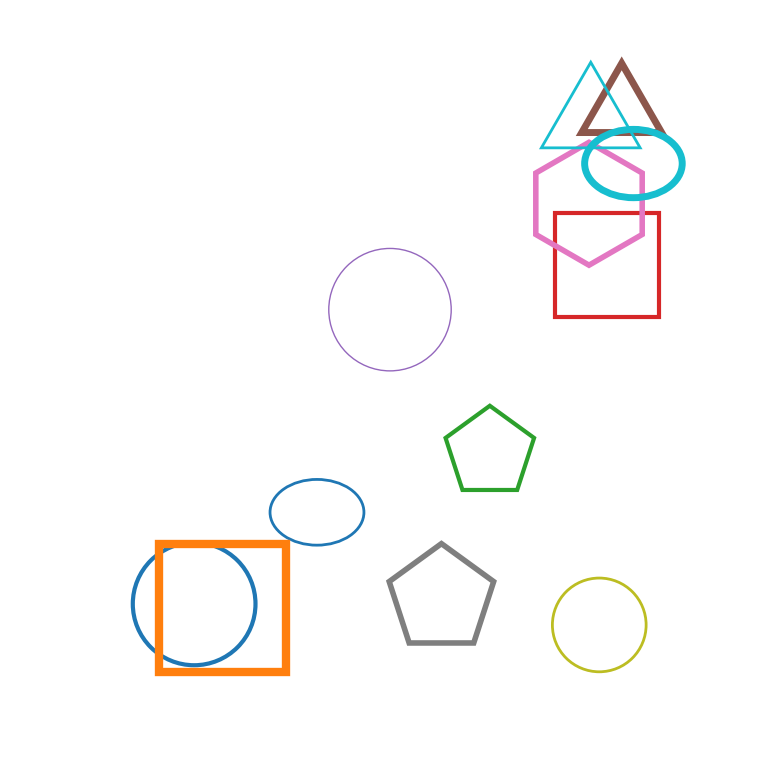[{"shape": "oval", "thickness": 1, "radius": 0.3, "center": [0.412, 0.335]}, {"shape": "circle", "thickness": 1.5, "radius": 0.4, "center": [0.252, 0.216]}, {"shape": "square", "thickness": 3, "radius": 0.41, "center": [0.289, 0.21]}, {"shape": "pentagon", "thickness": 1.5, "radius": 0.3, "center": [0.636, 0.413]}, {"shape": "square", "thickness": 1.5, "radius": 0.34, "center": [0.788, 0.656]}, {"shape": "circle", "thickness": 0.5, "radius": 0.4, "center": [0.506, 0.598]}, {"shape": "triangle", "thickness": 2.5, "radius": 0.3, "center": [0.807, 0.858]}, {"shape": "hexagon", "thickness": 2, "radius": 0.4, "center": [0.765, 0.735]}, {"shape": "pentagon", "thickness": 2, "radius": 0.36, "center": [0.573, 0.223]}, {"shape": "circle", "thickness": 1, "radius": 0.3, "center": [0.778, 0.188]}, {"shape": "oval", "thickness": 2.5, "radius": 0.32, "center": [0.823, 0.788]}, {"shape": "triangle", "thickness": 1, "radius": 0.37, "center": [0.767, 0.845]}]